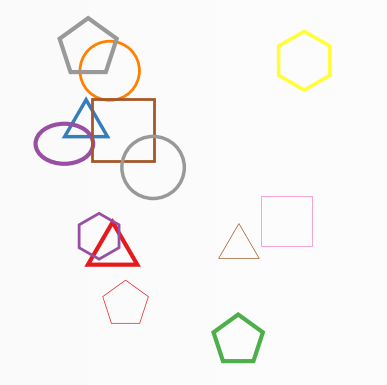[{"shape": "triangle", "thickness": 3, "radius": 0.37, "center": [0.291, 0.349]}, {"shape": "pentagon", "thickness": 0.5, "radius": 0.31, "center": [0.324, 0.21]}, {"shape": "triangle", "thickness": 2.5, "radius": 0.32, "center": [0.222, 0.677]}, {"shape": "pentagon", "thickness": 3, "radius": 0.33, "center": [0.615, 0.116]}, {"shape": "oval", "thickness": 3, "radius": 0.37, "center": [0.166, 0.627]}, {"shape": "hexagon", "thickness": 2, "radius": 0.3, "center": [0.256, 0.386]}, {"shape": "circle", "thickness": 2, "radius": 0.38, "center": [0.283, 0.816]}, {"shape": "hexagon", "thickness": 2.5, "radius": 0.38, "center": [0.785, 0.842]}, {"shape": "triangle", "thickness": 0.5, "radius": 0.3, "center": [0.617, 0.359]}, {"shape": "square", "thickness": 2, "radius": 0.4, "center": [0.318, 0.662]}, {"shape": "square", "thickness": 0.5, "radius": 0.33, "center": [0.739, 0.426]}, {"shape": "pentagon", "thickness": 3, "radius": 0.39, "center": [0.228, 0.875]}, {"shape": "circle", "thickness": 2.5, "radius": 0.4, "center": [0.395, 0.565]}]